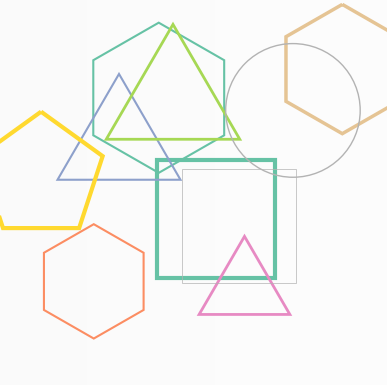[{"shape": "hexagon", "thickness": 1.5, "radius": 0.98, "center": [0.41, 0.746]}, {"shape": "square", "thickness": 3, "radius": 0.76, "center": [0.558, 0.432]}, {"shape": "hexagon", "thickness": 1.5, "radius": 0.74, "center": [0.242, 0.269]}, {"shape": "triangle", "thickness": 1.5, "radius": 0.92, "center": [0.307, 0.625]}, {"shape": "triangle", "thickness": 2, "radius": 0.68, "center": [0.631, 0.251]}, {"shape": "triangle", "thickness": 2, "radius": 0.99, "center": [0.446, 0.738]}, {"shape": "pentagon", "thickness": 3, "radius": 0.84, "center": [0.106, 0.543]}, {"shape": "hexagon", "thickness": 2.5, "radius": 0.84, "center": [0.883, 0.821]}, {"shape": "square", "thickness": 0.5, "radius": 0.74, "center": [0.617, 0.413]}, {"shape": "circle", "thickness": 1, "radius": 0.87, "center": [0.756, 0.713]}]